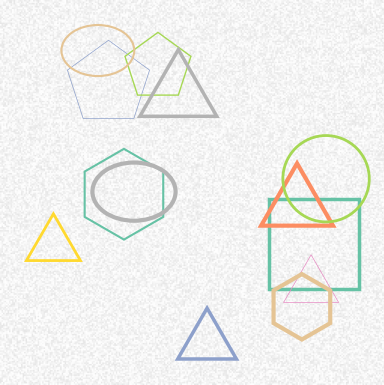[{"shape": "hexagon", "thickness": 1.5, "radius": 0.59, "center": [0.322, 0.496]}, {"shape": "square", "thickness": 2.5, "radius": 0.58, "center": [0.816, 0.366]}, {"shape": "triangle", "thickness": 3, "radius": 0.54, "center": [0.772, 0.468]}, {"shape": "triangle", "thickness": 2.5, "radius": 0.44, "center": [0.538, 0.112]}, {"shape": "pentagon", "thickness": 0.5, "radius": 0.56, "center": [0.282, 0.783]}, {"shape": "triangle", "thickness": 0.5, "radius": 0.41, "center": [0.808, 0.256]}, {"shape": "circle", "thickness": 2, "radius": 0.56, "center": [0.847, 0.536]}, {"shape": "pentagon", "thickness": 1, "radius": 0.45, "center": [0.41, 0.826]}, {"shape": "triangle", "thickness": 2, "radius": 0.4, "center": [0.139, 0.364]}, {"shape": "oval", "thickness": 1.5, "radius": 0.47, "center": [0.254, 0.869]}, {"shape": "hexagon", "thickness": 3, "radius": 0.42, "center": [0.784, 0.203]}, {"shape": "oval", "thickness": 3, "radius": 0.54, "center": [0.348, 0.502]}, {"shape": "triangle", "thickness": 2.5, "radius": 0.58, "center": [0.463, 0.756]}]